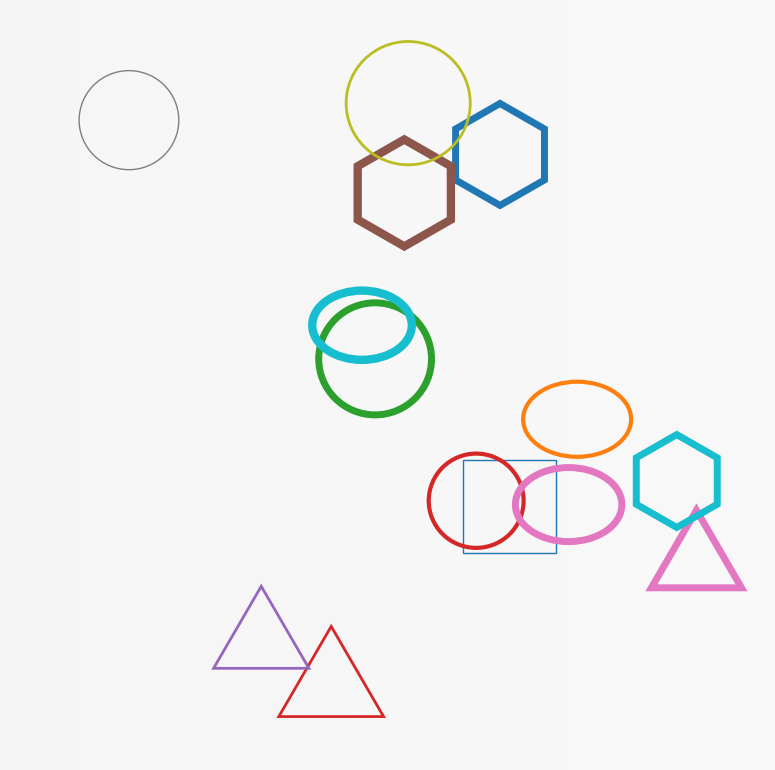[{"shape": "square", "thickness": 0.5, "radius": 0.3, "center": [0.658, 0.342]}, {"shape": "hexagon", "thickness": 2.5, "radius": 0.33, "center": [0.645, 0.799]}, {"shape": "oval", "thickness": 1.5, "radius": 0.35, "center": [0.745, 0.456]}, {"shape": "circle", "thickness": 2.5, "radius": 0.36, "center": [0.484, 0.534]}, {"shape": "circle", "thickness": 1.5, "radius": 0.31, "center": [0.614, 0.35]}, {"shape": "triangle", "thickness": 1, "radius": 0.39, "center": [0.427, 0.108]}, {"shape": "triangle", "thickness": 1, "radius": 0.36, "center": [0.337, 0.168]}, {"shape": "hexagon", "thickness": 3, "radius": 0.35, "center": [0.522, 0.749]}, {"shape": "oval", "thickness": 2.5, "radius": 0.34, "center": [0.734, 0.345]}, {"shape": "triangle", "thickness": 2.5, "radius": 0.34, "center": [0.899, 0.27]}, {"shape": "circle", "thickness": 0.5, "radius": 0.32, "center": [0.166, 0.844]}, {"shape": "circle", "thickness": 1, "radius": 0.4, "center": [0.527, 0.866]}, {"shape": "hexagon", "thickness": 2.5, "radius": 0.3, "center": [0.873, 0.375]}, {"shape": "oval", "thickness": 3, "radius": 0.32, "center": [0.467, 0.578]}]